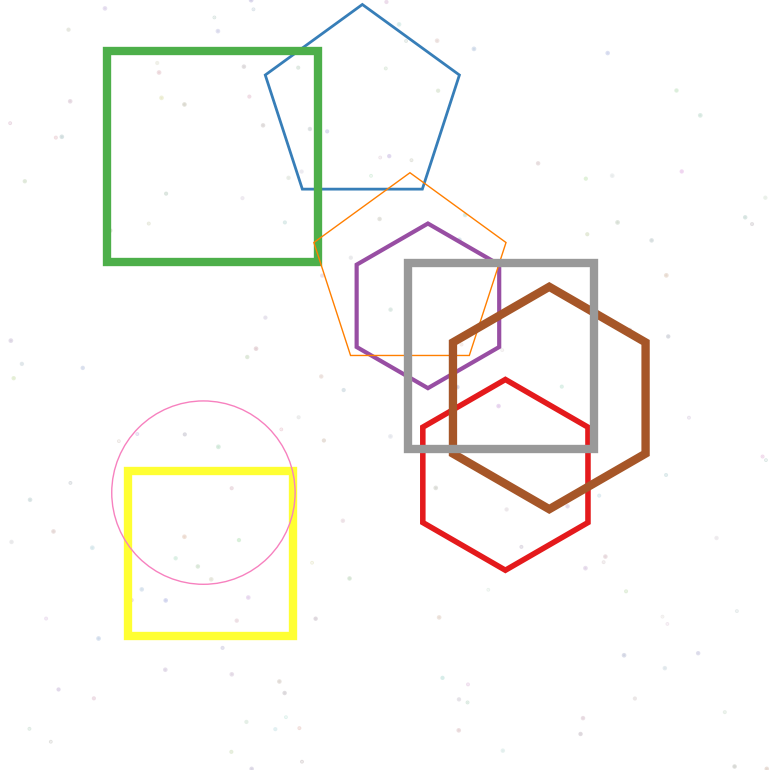[{"shape": "hexagon", "thickness": 2, "radius": 0.62, "center": [0.656, 0.383]}, {"shape": "pentagon", "thickness": 1, "radius": 0.66, "center": [0.471, 0.862]}, {"shape": "square", "thickness": 3, "radius": 0.69, "center": [0.276, 0.797]}, {"shape": "hexagon", "thickness": 1.5, "radius": 0.53, "center": [0.556, 0.603]}, {"shape": "pentagon", "thickness": 0.5, "radius": 0.66, "center": [0.532, 0.644]}, {"shape": "square", "thickness": 3, "radius": 0.54, "center": [0.273, 0.281]}, {"shape": "hexagon", "thickness": 3, "radius": 0.72, "center": [0.713, 0.483]}, {"shape": "circle", "thickness": 0.5, "radius": 0.6, "center": [0.264, 0.36]}, {"shape": "square", "thickness": 3, "radius": 0.6, "center": [0.65, 0.537]}]